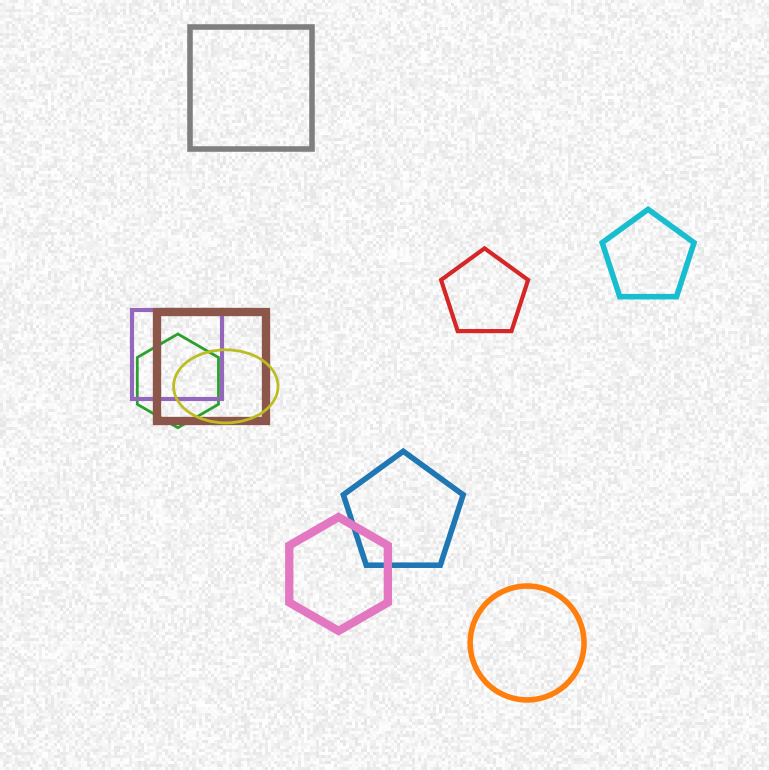[{"shape": "pentagon", "thickness": 2, "radius": 0.41, "center": [0.524, 0.332]}, {"shape": "circle", "thickness": 2, "radius": 0.37, "center": [0.685, 0.165]}, {"shape": "hexagon", "thickness": 1, "radius": 0.3, "center": [0.231, 0.505]}, {"shape": "pentagon", "thickness": 1.5, "radius": 0.3, "center": [0.629, 0.618]}, {"shape": "square", "thickness": 1.5, "radius": 0.29, "center": [0.23, 0.54]}, {"shape": "square", "thickness": 3, "radius": 0.35, "center": [0.275, 0.524]}, {"shape": "hexagon", "thickness": 3, "radius": 0.37, "center": [0.44, 0.255]}, {"shape": "square", "thickness": 2, "radius": 0.4, "center": [0.325, 0.886]}, {"shape": "oval", "thickness": 1, "radius": 0.34, "center": [0.293, 0.498]}, {"shape": "pentagon", "thickness": 2, "radius": 0.31, "center": [0.842, 0.665]}]